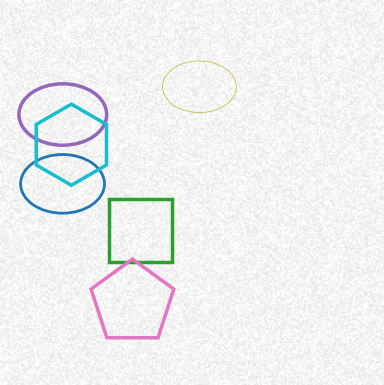[{"shape": "oval", "thickness": 2, "radius": 0.54, "center": [0.162, 0.522]}, {"shape": "square", "thickness": 2.5, "radius": 0.41, "center": [0.366, 0.402]}, {"shape": "oval", "thickness": 2.5, "radius": 0.57, "center": [0.163, 0.703]}, {"shape": "pentagon", "thickness": 2.5, "radius": 0.56, "center": [0.344, 0.214]}, {"shape": "oval", "thickness": 0.5, "radius": 0.48, "center": [0.518, 0.775]}, {"shape": "hexagon", "thickness": 2.5, "radius": 0.53, "center": [0.185, 0.624]}]